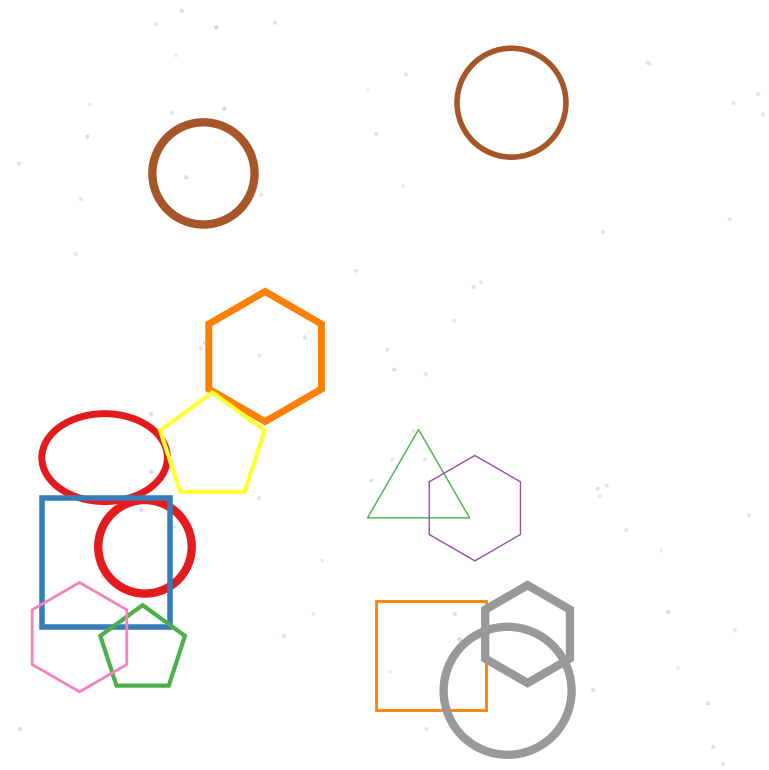[{"shape": "oval", "thickness": 2.5, "radius": 0.41, "center": [0.136, 0.406]}, {"shape": "circle", "thickness": 3, "radius": 0.3, "center": [0.188, 0.29]}, {"shape": "square", "thickness": 2, "radius": 0.42, "center": [0.137, 0.27]}, {"shape": "triangle", "thickness": 0.5, "radius": 0.38, "center": [0.544, 0.366]}, {"shape": "pentagon", "thickness": 1.5, "radius": 0.29, "center": [0.185, 0.156]}, {"shape": "hexagon", "thickness": 0.5, "radius": 0.34, "center": [0.617, 0.34]}, {"shape": "hexagon", "thickness": 2.5, "radius": 0.42, "center": [0.344, 0.537]}, {"shape": "square", "thickness": 1, "radius": 0.36, "center": [0.56, 0.149]}, {"shape": "pentagon", "thickness": 1.5, "radius": 0.36, "center": [0.276, 0.419]}, {"shape": "circle", "thickness": 3, "radius": 0.33, "center": [0.264, 0.775]}, {"shape": "circle", "thickness": 2, "radius": 0.35, "center": [0.664, 0.867]}, {"shape": "hexagon", "thickness": 1, "radius": 0.35, "center": [0.103, 0.173]}, {"shape": "circle", "thickness": 3, "radius": 0.42, "center": [0.659, 0.103]}, {"shape": "hexagon", "thickness": 3, "radius": 0.32, "center": [0.685, 0.176]}]